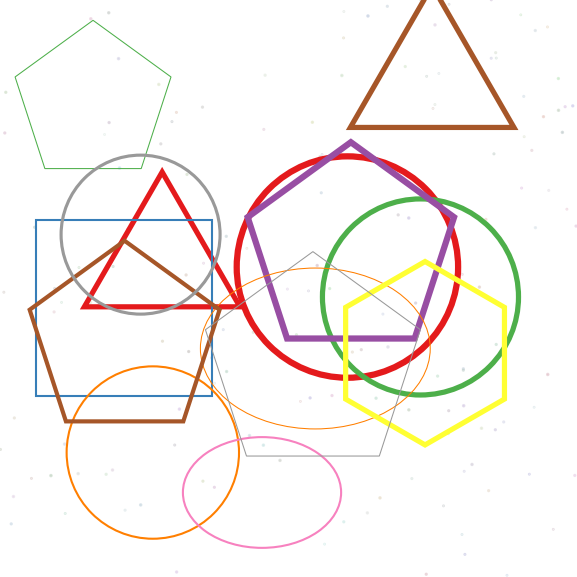[{"shape": "triangle", "thickness": 2.5, "radius": 0.78, "center": [0.281, 0.546]}, {"shape": "circle", "thickness": 3, "radius": 0.96, "center": [0.602, 0.537]}, {"shape": "square", "thickness": 1, "radius": 0.76, "center": [0.214, 0.465]}, {"shape": "circle", "thickness": 2.5, "radius": 0.85, "center": [0.728, 0.485]}, {"shape": "pentagon", "thickness": 0.5, "radius": 0.71, "center": [0.161, 0.822]}, {"shape": "pentagon", "thickness": 3, "radius": 0.94, "center": [0.608, 0.565]}, {"shape": "circle", "thickness": 1, "radius": 0.75, "center": [0.265, 0.216]}, {"shape": "oval", "thickness": 0.5, "radius": 0.99, "center": [0.546, 0.396]}, {"shape": "hexagon", "thickness": 2.5, "radius": 0.79, "center": [0.736, 0.388]}, {"shape": "pentagon", "thickness": 2, "radius": 0.86, "center": [0.216, 0.409]}, {"shape": "triangle", "thickness": 2.5, "radius": 0.82, "center": [0.748, 0.86]}, {"shape": "oval", "thickness": 1, "radius": 0.68, "center": [0.454, 0.146]}, {"shape": "circle", "thickness": 1.5, "radius": 0.69, "center": [0.243, 0.593]}, {"shape": "pentagon", "thickness": 0.5, "radius": 0.98, "center": [0.542, 0.368]}]